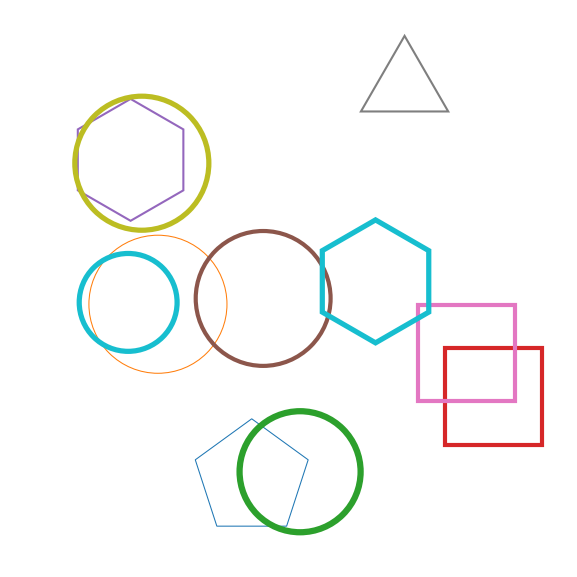[{"shape": "pentagon", "thickness": 0.5, "radius": 0.51, "center": [0.436, 0.171]}, {"shape": "circle", "thickness": 0.5, "radius": 0.6, "center": [0.273, 0.472]}, {"shape": "circle", "thickness": 3, "radius": 0.52, "center": [0.52, 0.182]}, {"shape": "square", "thickness": 2, "radius": 0.42, "center": [0.855, 0.313]}, {"shape": "hexagon", "thickness": 1, "radius": 0.53, "center": [0.226, 0.722]}, {"shape": "circle", "thickness": 2, "radius": 0.58, "center": [0.456, 0.482]}, {"shape": "square", "thickness": 2, "radius": 0.42, "center": [0.808, 0.388]}, {"shape": "triangle", "thickness": 1, "radius": 0.44, "center": [0.701, 0.85]}, {"shape": "circle", "thickness": 2.5, "radius": 0.58, "center": [0.246, 0.717]}, {"shape": "hexagon", "thickness": 2.5, "radius": 0.53, "center": [0.65, 0.512]}, {"shape": "circle", "thickness": 2.5, "radius": 0.42, "center": [0.222, 0.475]}]